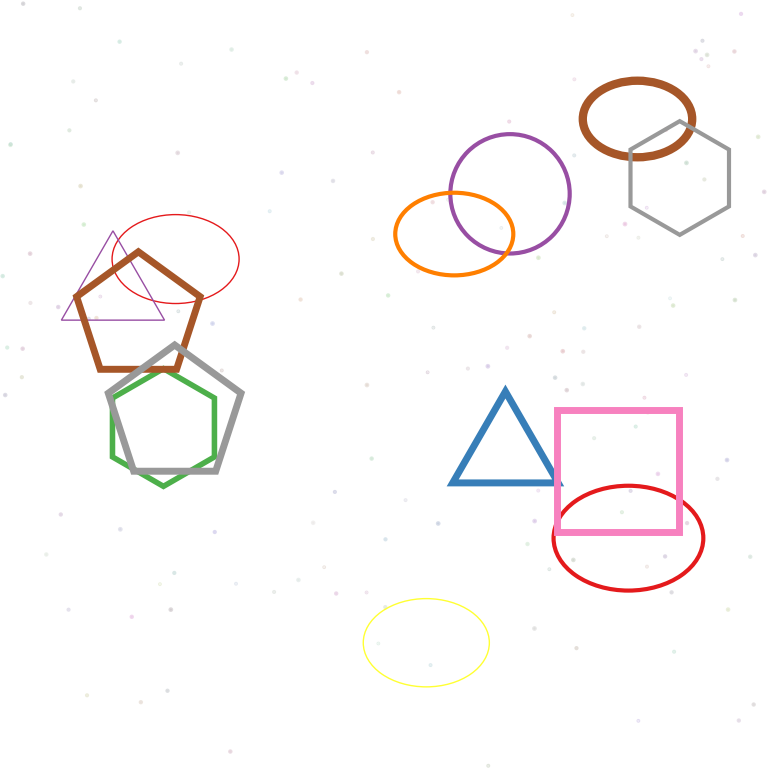[{"shape": "oval", "thickness": 1.5, "radius": 0.49, "center": [0.816, 0.301]}, {"shape": "oval", "thickness": 0.5, "radius": 0.41, "center": [0.228, 0.664]}, {"shape": "triangle", "thickness": 2.5, "radius": 0.4, "center": [0.656, 0.412]}, {"shape": "hexagon", "thickness": 2, "radius": 0.38, "center": [0.212, 0.445]}, {"shape": "triangle", "thickness": 0.5, "radius": 0.39, "center": [0.147, 0.623]}, {"shape": "circle", "thickness": 1.5, "radius": 0.39, "center": [0.662, 0.748]}, {"shape": "oval", "thickness": 1.5, "radius": 0.38, "center": [0.59, 0.696]}, {"shape": "oval", "thickness": 0.5, "radius": 0.41, "center": [0.554, 0.165]}, {"shape": "pentagon", "thickness": 2.5, "radius": 0.42, "center": [0.18, 0.589]}, {"shape": "oval", "thickness": 3, "radius": 0.36, "center": [0.828, 0.845]}, {"shape": "square", "thickness": 2.5, "radius": 0.4, "center": [0.802, 0.388]}, {"shape": "hexagon", "thickness": 1.5, "radius": 0.37, "center": [0.883, 0.769]}, {"shape": "pentagon", "thickness": 2.5, "radius": 0.45, "center": [0.227, 0.461]}]